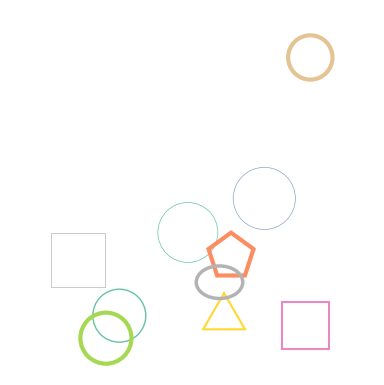[{"shape": "circle", "thickness": 0.5, "radius": 0.39, "center": [0.488, 0.396]}, {"shape": "circle", "thickness": 1, "radius": 0.34, "center": [0.31, 0.18]}, {"shape": "pentagon", "thickness": 3, "radius": 0.31, "center": [0.6, 0.334]}, {"shape": "circle", "thickness": 0.5, "radius": 0.4, "center": [0.686, 0.485]}, {"shape": "square", "thickness": 1.5, "radius": 0.3, "center": [0.793, 0.155]}, {"shape": "circle", "thickness": 3, "radius": 0.33, "center": [0.275, 0.122]}, {"shape": "triangle", "thickness": 1.5, "radius": 0.31, "center": [0.582, 0.176]}, {"shape": "circle", "thickness": 3, "radius": 0.29, "center": [0.806, 0.851]}, {"shape": "oval", "thickness": 2.5, "radius": 0.3, "center": [0.57, 0.267]}, {"shape": "square", "thickness": 0.5, "radius": 0.35, "center": [0.203, 0.326]}]